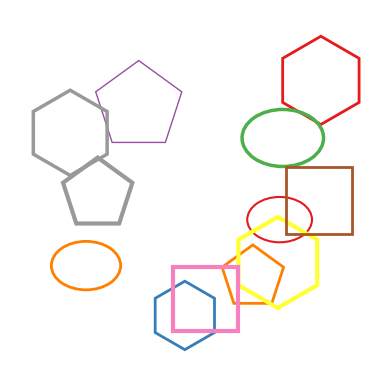[{"shape": "hexagon", "thickness": 2, "radius": 0.57, "center": [0.833, 0.791]}, {"shape": "oval", "thickness": 1.5, "radius": 0.42, "center": [0.726, 0.43]}, {"shape": "hexagon", "thickness": 2, "radius": 0.44, "center": [0.48, 0.181]}, {"shape": "oval", "thickness": 2.5, "radius": 0.53, "center": [0.735, 0.642]}, {"shape": "pentagon", "thickness": 1, "radius": 0.59, "center": [0.36, 0.725]}, {"shape": "pentagon", "thickness": 2, "radius": 0.42, "center": [0.657, 0.28]}, {"shape": "oval", "thickness": 2, "radius": 0.45, "center": [0.223, 0.31]}, {"shape": "hexagon", "thickness": 3, "radius": 0.59, "center": [0.722, 0.318]}, {"shape": "square", "thickness": 2, "radius": 0.43, "center": [0.828, 0.479]}, {"shape": "square", "thickness": 3, "radius": 0.42, "center": [0.534, 0.224]}, {"shape": "hexagon", "thickness": 2.5, "radius": 0.55, "center": [0.182, 0.655]}, {"shape": "pentagon", "thickness": 3, "radius": 0.47, "center": [0.254, 0.496]}]